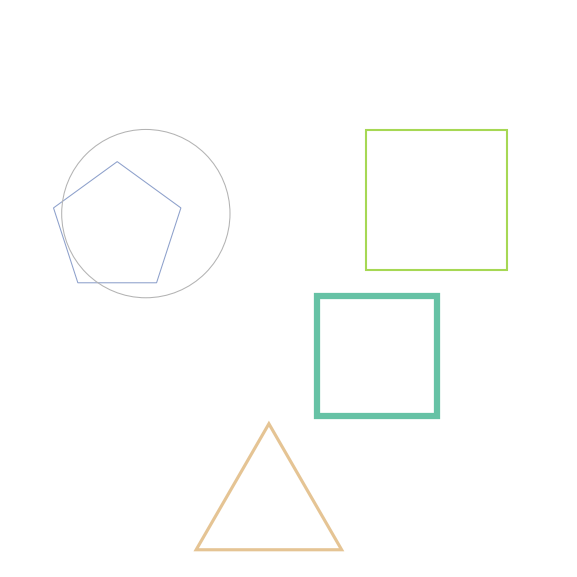[{"shape": "square", "thickness": 3, "radius": 0.52, "center": [0.652, 0.383]}, {"shape": "pentagon", "thickness": 0.5, "radius": 0.58, "center": [0.203, 0.603]}, {"shape": "square", "thickness": 1, "radius": 0.61, "center": [0.756, 0.653]}, {"shape": "triangle", "thickness": 1.5, "radius": 0.73, "center": [0.466, 0.12]}, {"shape": "circle", "thickness": 0.5, "radius": 0.73, "center": [0.253, 0.629]}]